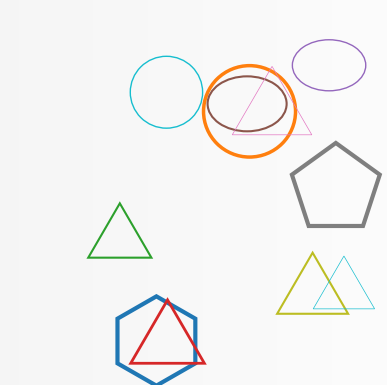[{"shape": "hexagon", "thickness": 3, "radius": 0.58, "center": [0.404, 0.114]}, {"shape": "circle", "thickness": 2.5, "radius": 0.59, "center": [0.644, 0.711]}, {"shape": "triangle", "thickness": 1.5, "radius": 0.47, "center": [0.309, 0.378]}, {"shape": "triangle", "thickness": 2, "radius": 0.55, "center": [0.432, 0.111]}, {"shape": "oval", "thickness": 1, "radius": 0.47, "center": [0.849, 0.83]}, {"shape": "oval", "thickness": 1.5, "radius": 0.51, "center": [0.638, 0.73]}, {"shape": "triangle", "thickness": 0.5, "radius": 0.59, "center": [0.702, 0.709]}, {"shape": "pentagon", "thickness": 3, "radius": 0.6, "center": [0.867, 0.509]}, {"shape": "triangle", "thickness": 1.5, "radius": 0.53, "center": [0.807, 0.238]}, {"shape": "circle", "thickness": 1, "radius": 0.47, "center": [0.43, 0.76]}, {"shape": "triangle", "thickness": 0.5, "radius": 0.46, "center": [0.888, 0.244]}]